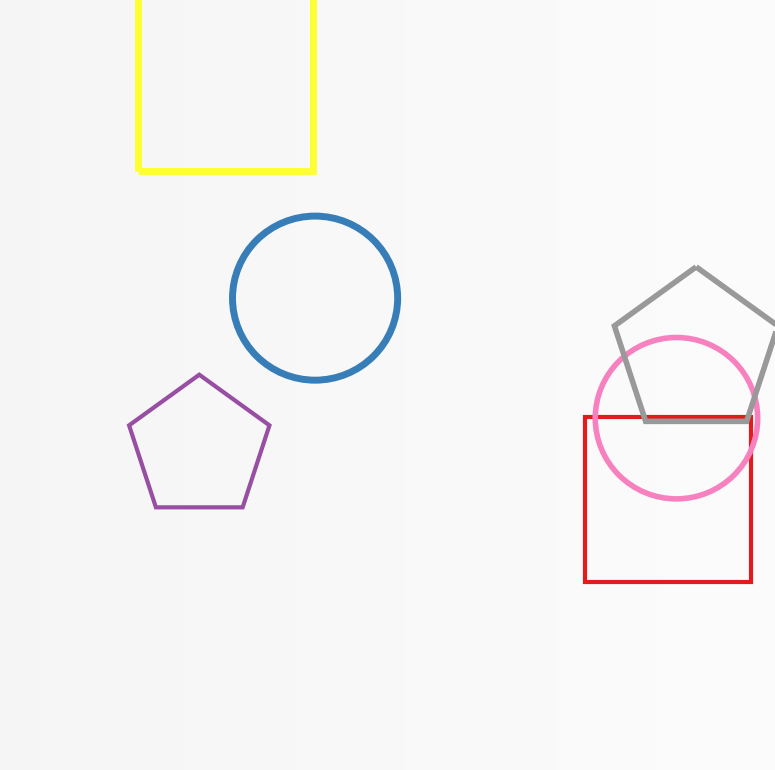[{"shape": "square", "thickness": 1.5, "radius": 0.53, "center": [0.862, 0.351]}, {"shape": "circle", "thickness": 2.5, "radius": 0.53, "center": [0.407, 0.613]}, {"shape": "pentagon", "thickness": 1.5, "radius": 0.48, "center": [0.257, 0.418]}, {"shape": "square", "thickness": 2.5, "radius": 0.57, "center": [0.291, 0.891]}, {"shape": "circle", "thickness": 2, "radius": 0.52, "center": [0.873, 0.457]}, {"shape": "pentagon", "thickness": 2, "radius": 0.55, "center": [0.898, 0.542]}]